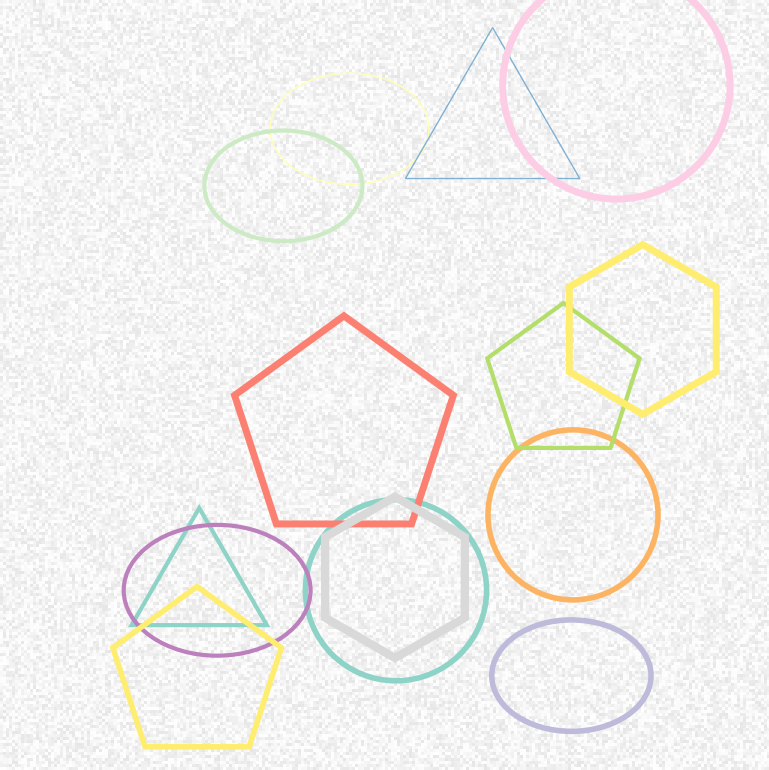[{"shape": "triangle", "thickness": 1.5, "radius": 0.51, "center": [0.259, 0.239]}, {"shape": "circle", "thickness": 2, "radius": 0.59, "center": [0.514, 0.233]}, {"shape": "oval", "thickness": 0.5, "radius": 0.52, "center": [0.454, 0.833]}, {"shape": "oval", "thickness": 2, "radius": 0.52, "center": [0.742, 0.123]}, {"shape": "pentagon", "thickness": 2.5, "radius": 0.75, "center": [0.447, 0.44]}, {"shape": "triangle", "thickness": 0.5, "radius": 0.65, "center": [0.64, 0.834]}, {"shape": "circle", "thickness": 2, "radius": 0.55, "center": [0.744, 0.331]}, {"shape": "pentagon", "thickness": 1.5, "radius": 0.52, "center": [0.732, 0.502]}, {"shape": "circle", "thickness": 2.5, "radius": 0.74, "center": [0.8, 0.889]}, {"shape": "hexagon", "thickness": 3, "radius": 0.52, "center": [0.513, 0.25]}, {"shape": "oval", "thickness": 1.5, "radius": 0.61, "center": [0.282, 0.233]}, {"shape": "oval", "thickness": 1.5, "radius": 0.51, "center": [0.368, 0.759]}, {"shape": "hexagon", "thickness": 2.5, "radius": 0.55, "center": [0.835, 0.572]}, {"shape": "pentagon", "thickness": 2, "radius": 0.58, "center": [0.256, 0.123]}]